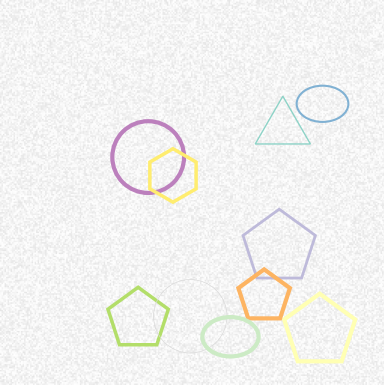[{"shape": "triangle", "thickness": 1, "radius": 0.41, "center": [0.735, 0.667]}, {"shape": "pentagon", "thickness": 3, "radius": 0.49, "center": [0.83, 0.14]}, {"shape": "pentagon", "thickness": 2, "radius": 0.49, "center": [0.725, 0.358]}, {"shape": "oval", "thickness": 1.5, "radius": 0.34, "center": [0.838, 0.73]}, {"shape": "pentagon", "thickness": 3, "radius": 0.35, "center": [0.686, 0.23]}, {"shape": "pentagon", "thickness": 2.5, "radius": 0.41, "center": [0.359, 0.171]}, {"shape": "circle", "thickness": 0.5, "radius": 0.48, "center": [0.494, 0.179]}, {"shape": "circle", "thickness": 3, "radius": 0.47, "center": [0.385, 0.592]}, {"shape": "oval", "thickness": 3, "radius": 0.37, "center": [0.599, 0.125]}, {"shape": "hexagon", "thickness": 2.5, "radius": 0.35, "center": [0.449, 0.544]}]